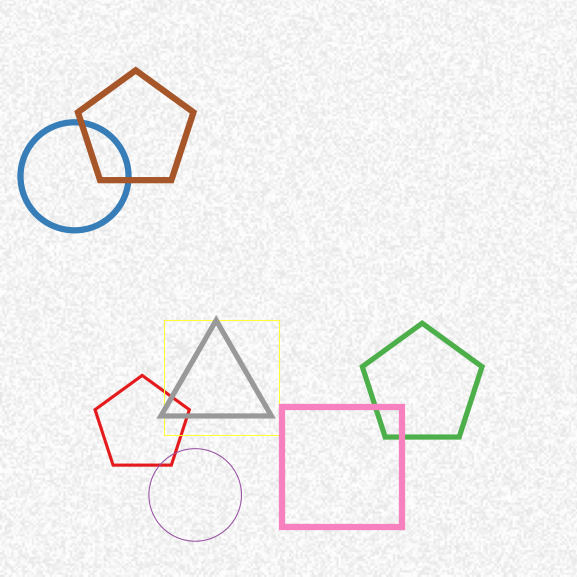[{"shape": "pentagon", "thickness": 1.5, "radius": 0.43, "center": [0.246, 0.263]}, {"shape": "circle", "thickness": 3, "radius": 0.47, "center": [0.129, 0.694]}, {"shape": "pentagon", "thickness": 2.5, "radius": 0.54, "center": [0.731, 0.331]}, {"shape": "circle", "thickness": 0.5, "radius": 0.4, "center": [0.338, 0.142]}, {"shape": "square", "thickness": 0.5, "radius": 0.5, "center": [0.384, 0.346]}, {"shape": "pentagon", "thickness": 3, "radius": 0.53, "center": [0.235, 0.772]}, {"shape": "square", "thickness": 3, "radius": 0.52, "center": [0.592, 0.191]}, {"shape": "triangle", "thickness": 2.5, "radius": 0.55, "center": [0.374, 0.334]}]